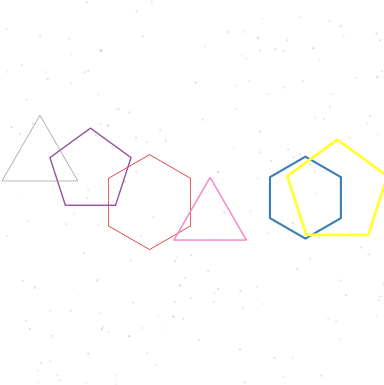[{"shape": "hexagon", "thickness": 0.5, "radius": 0.62, "center": [0.388, 0.475]}, {"shape": "hexagon", "thickness": 1.5, "radius": 0.53, "center": [0.793, 0.487]}, {"shape": "pentagon", "thickness": 1, "radius": 0.55, "center": [0.235, 0.556]}, {"shape": "pentagon", "thickness": 2, "radius": 0.68, "center": [0.876, 0.501]}, {"shape": "triangle", "thickness": 1, "radius": 0.54, "center": [0.546, 0.431]}, {"shape": "triangle", "thickness": 0.5, "radius": 0.57, "center": [0.104, 0.587]}]